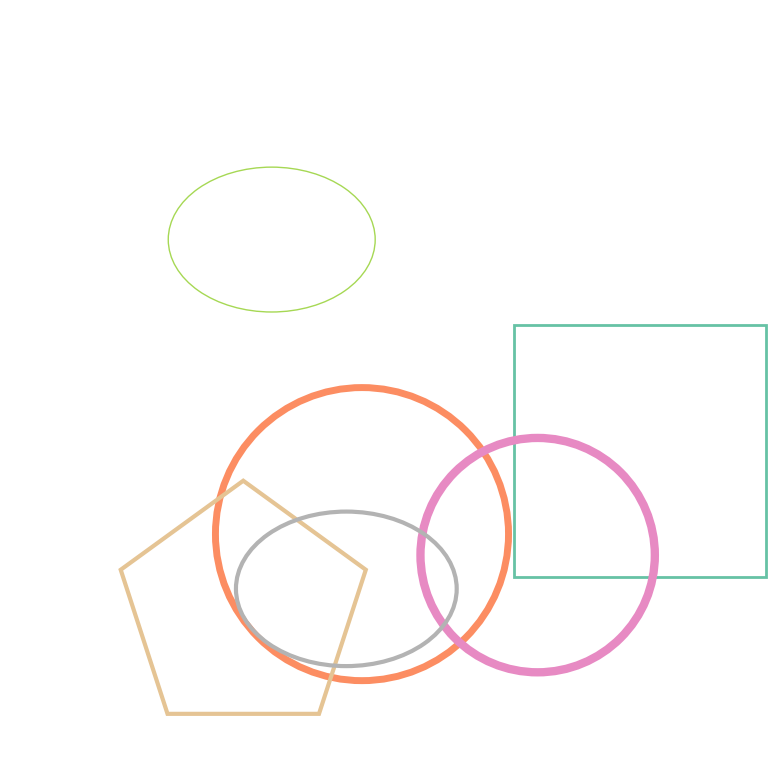[{"shape": "square", "thickness": 1, "radius": 0.82, "center": [0.831, 0.414]}, {"shape": "circle", "thickness": 2.5, "radius": 0.95, "center": [0.47, 0.306]}, {"shape": "circle", "thickness": 3, "radius": 0.76, "center": [0.698, 0.279]}, {"shape": "oval", "thickness": 0.5, "radius": 0.67, "center": [0.353, 0.689]}, {"shape": "pentagon", "thickness": 1.5, "radius": 0.84, "center": [0.316, 0.208]}, {"shape": "oval", "thickness": 1.5, "radius": 0.72, "center": [0.45, 0.235]}]